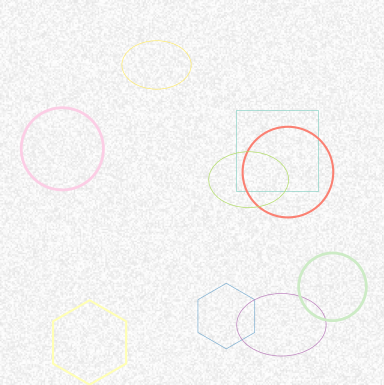[{"shape": "square", "thickness": 0.5, "radius": 0.53, "center": [0.72, 0.609]}, {"shape": "hexagon", "thickness": 1.5, "radius": 0.55, "center": [0.233, 0.11]}, {"shape": "circle", "thickness": 1.5, "radius": 0.59, "center": [0.748, 0.553]}, {"shape": "hexagon", "thickness": 0.5, "radius": 0.43, "center": [0.588, 0.179]}, {"shape": "oval", "thickness": 0.5, "radius": 0.52, "center": [0.646, 0.533]}, {"shape": "circle", "thickness": 2, "radius": 0.53, "center": [0.162, 0.613]}, {"shape": "oval", "thickness": 0.5, "radius": 0.58, "center": [0.731, 0.156]}, {"shape": "circle", "thickness": 2, "radius": 0.44, "center": [0.864, 0.255]}, {"shape": "oval", "thickness": 0.5, "radius": 0.45, "center": [0.407, 0.831]}]